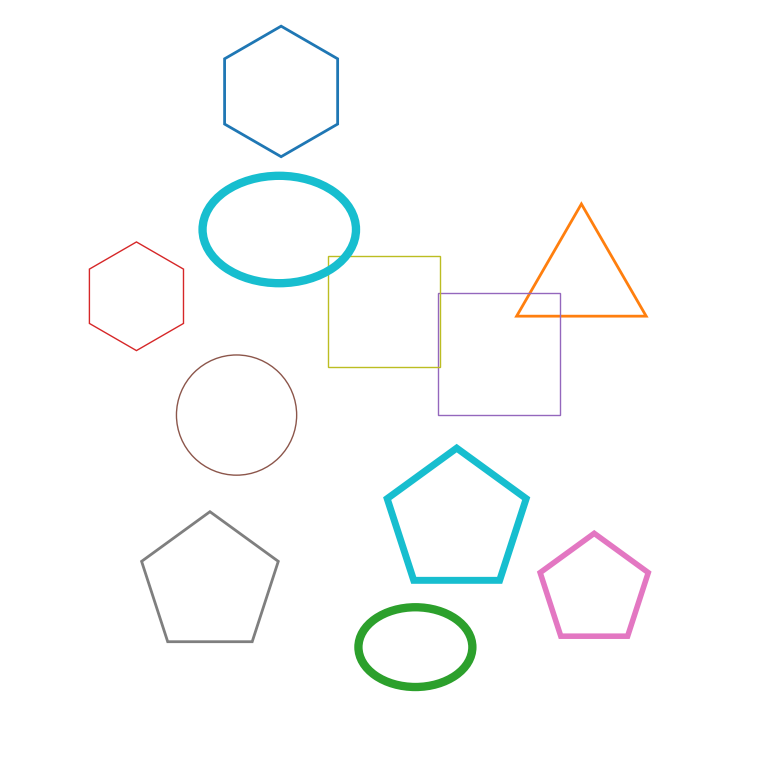[{"shape": "hexagon", "thickness": 1, "radius": 0.42, "center": [0.365, 0.881]}, {"shape": "triangle", "thickness": 1, "radius": 0.49, "center": [0.755, 0.638]}, {"shape": "oval", "thickness": 3, "radius": 0.37, "center": [0.539, 0.16]}, {"shape": "hexagon", "thickness": 0.5, "radius": 0.35, "center": [0.177, 0.615]}, {"shape": "square", "thickness": 0.5, "radius": 0.4, "center": [0.648, 0.54]}, {"shape": "circle", "thickness": 0.5, "radius": 0.39, "center": [0.307, 0.461]}, {"shape": "pentagon", "thickness": 2, "radius": 0.37, "center": [0.772, 0.234]}, {"shape": "pentagon", "thickness": 1, "radius": 0.47, "center": [0.273, 0.242]}, {"shape": "square", "thickness": 0.5, "radius": 0.36, "center": [0.499, 0.595]}, {"shape": "pentagon", "thickness": 2.5, "radius": 0.47, "center": [0.593, 0.323]}, {"shape": "oval", "thickness": 3, "radius": 0.5, "center": [0.363, 0.702]}]